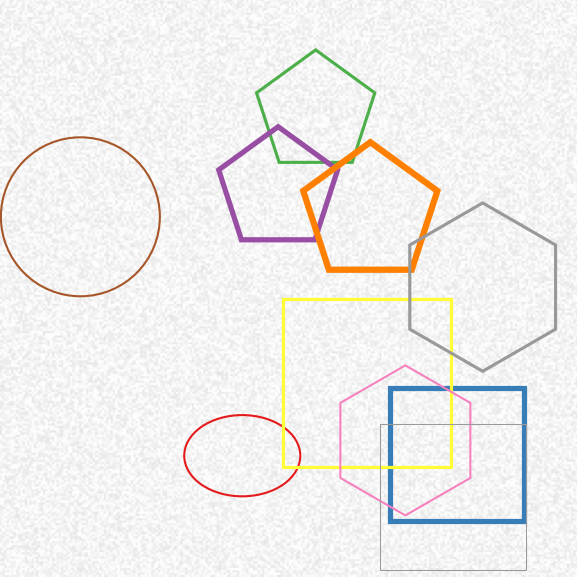[{"shape": "oval", "thickness": 1, "radius": 0.5, "center": [0.419, 0.21]}, {"shape": "square", "thickness": 2.5, "radius": 0.58, "center": [0.792, 0.212]}, {"shape": "pentagon", "thickness": 1.5, "radius": 0.54, "center": [0.547, 0.805]}, {"shape": "pentagon", "thickness": 2.5, "radius": 0.54, "center": [0.482, 0.671]}, {"shape": "pentagon", "thickness": 3, "radius": 0.61, "center": [0.641, 0.631]}, {"shape": "square", "thickness": 1.5, "radius": 0.73, "center": [0.635, 0.336]}, {"shape": "circle", "thickness": 1, "radius": 0.69, "center": [0.139, 0.624]}, {"shape": "hexagon", "thickness": 1, "radius": 0.65, "center": [0.702, 0.237]}, {"shape": "hexagon", "thickness": 1.5, "radius": 0.73, "center": [0.836, 0.502]}, {"shape": "square", "thickness": 0.5, "radius": 0.63, "center": [0.784, 0.138]}]